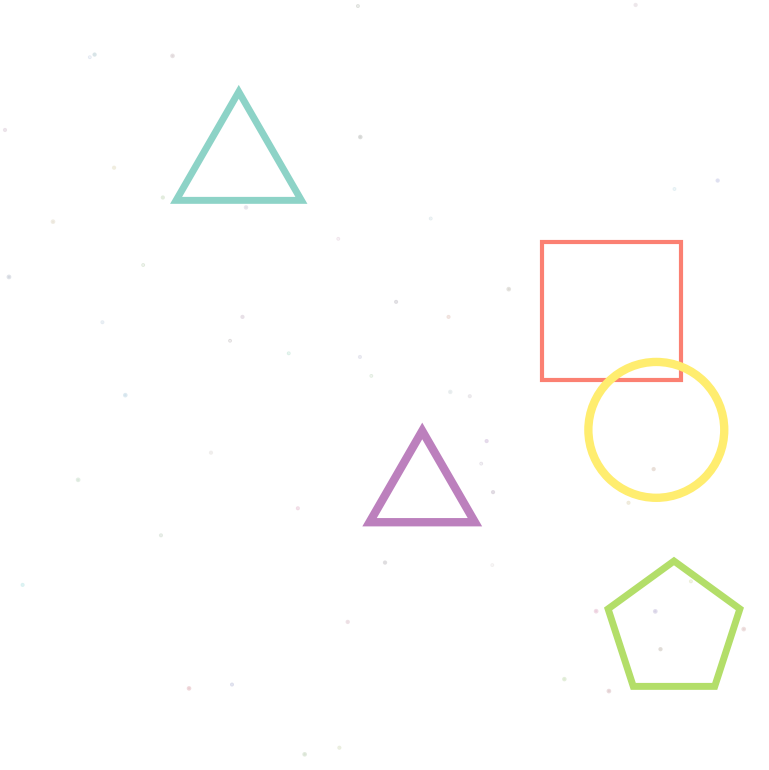[{"shape": "triangle", "thickness": 2.5, "radius": 0.47, "center": [0.31, 0.787]}, {"shape": "square", "thickness": 1.5, "radius": 0.45, "center": [0.794, 0.596]}, {"shape": "pentagon", "thickness": 2.5, "radius": 0.45, "center": [0.875, 0.181]}, {"shape": "triangle", "thickness": 3, "radius": 0.4, "center": [0.548, 0.361]}, {"shape": "circle", "thickness": 3, "radius": 0.44, "center": [0.852, 0.442]}]